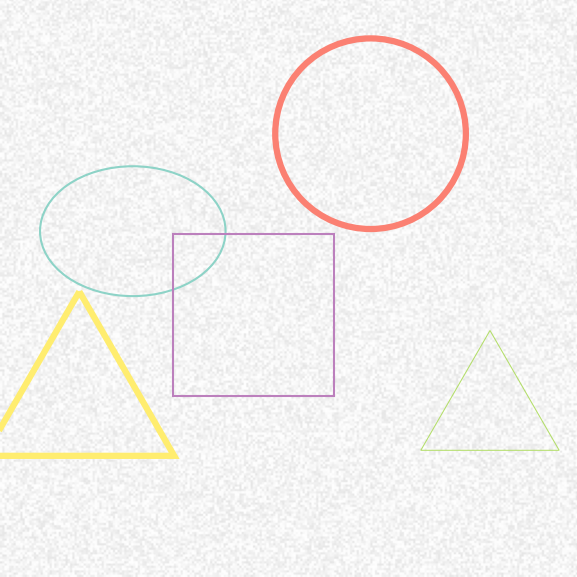[{"shape": "oval", "thickness": 1, "radius": 0.8, "center": [0.23, 0.599]}, {"shape": "circle", "thickness": 3, "radius": 0.83, "center": [0.642, 0.768]}, {"shape": "triangle", "thickness": 0.5, "radius": 0.69, "center": [0.848, 0.289]}, {"shape": "square", "thickness": 1, "radius": 0.7, "center": [0.439, 0.454]}, {"shape": "triangle", "thickness": 3, "radius": 0.95, "center": [0.137, 0.305]}]